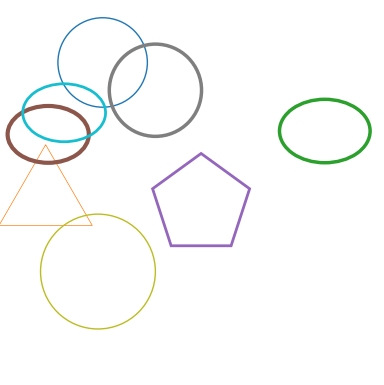[{"shape": "circle", "thickness": 1, "radius": 0.58, "center": [0.267, 0.838]}, {"shape": "triangle", "thickness": 0.5, "radius": 0.7, "center": [0.119, 0.484]}, {"shape": "oval", "thickness": 2.5, "radius": 0.59, "center": [0.844, 0.66]}, {"shape": "pentagon", "thickness": 2, "radius": 0.66, "center": [0.522, 0.469]}, {"shape": "oval", "thickness": 3, "radius": 0.53, "center": [0.125, 0.651]}, {"shape": "circle", "thickness": 2.5, "radius": 0.6, "center": [0.404, 0.766]}, {"shape": "circle", "thickness": 1, "radius": 0.75, "center": [0.254, 0.295]}, {"shape": "oval", "thickness": 2, "radius": 0.54, "center": [0.167, 0.707]}]